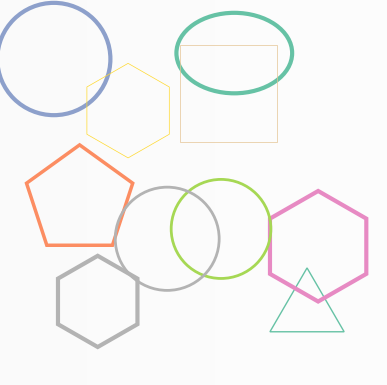[{"shape": "triangle", "thickness": 1, "radius": 0.55, "center": [0.792, 0.194]}, {"shape": "oval", "thickness": 3, "radius": 0.75, "center": [0.605, 0.862]}, {"shape": "pentagon", "thickness": 2.5, "radius": 0.72, "center": [0.205, 0.48]}, {"shape": "circle", "thickness": 3, "radius": 0.73, "center": [0.139, 0.847]}, {"shape": "hexagon", "thickness": 3, "radius": 0.72, "center": [0.821, 0.36]}, {"shape": "circle", "thickness": 2, "radius": 0.64, "center": [0.57, 0.405]}, {"shape": "hexagon", "thickness": 0.5, "radius": 0.61, "center": [0.331, 0.713]}, {"shape": "square", "thickness": 0.5, "radius": 0.63, "center": [0.59, 0.757]}, {"shape": "circle", "thickness": 2, "radius": 0.67, "center": [0.432, 0.38]}, {"shape": "hexagon", "thickness": 3, "radius": 0.59, "center": [0.252, 0.217]}]